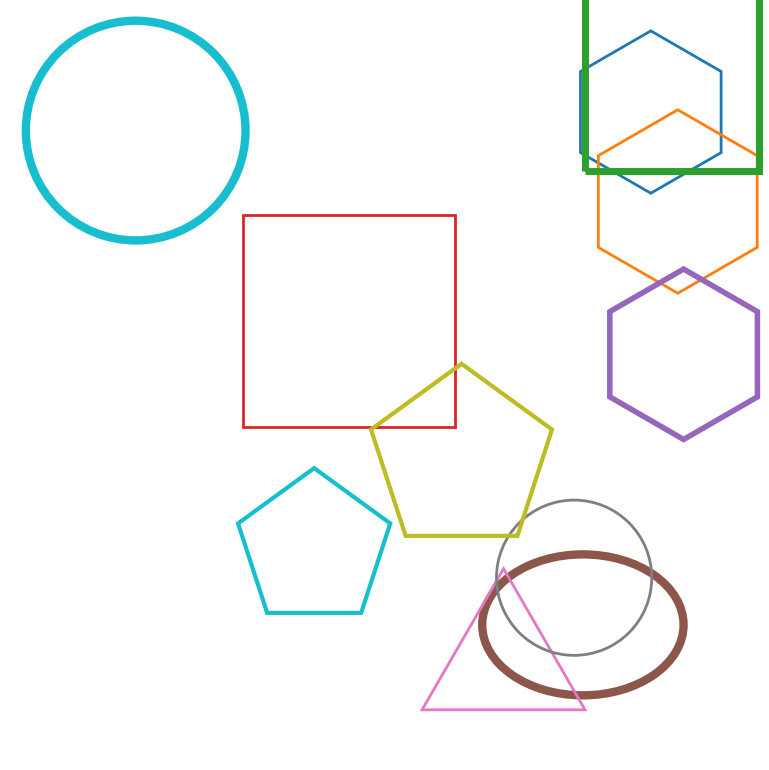[{"shape": "hexagon", "thickness": 1, "radius": 0.53, "center": [0.845, 0.854]}, {"shape": "hexagon", "thickness": 1, "radius": 0.6, "center": [0.88, 0.738]}, {"shape": "square", "thickness": 2.5, "radius": 0.56, "center": [0.873, 0.891]}, {"shape": "square", "thickness": 1, "radius": 0.69, "center": [0.453, 0.583]}, {"shape": "hexagon", "thickness": 2, "radius": 0.55, "center": [0.888, 0.54]}, {"shape": "oval", "thickness": 3, "radius": 0.65, "center": [0.757, 0.188]}, {"shape": "triangle", "thickness": 1, "radius": 0.61, "center": [0.654, 0.139]}, {"shape": "circle", "thickness": 1, "radius": 0.5, "center": [0.746, 0.25]}, {"shape": "pentagon", "thickness": 1.5, "radius": 0.62, "center": [0.599, 0.404]}, {"shape": "circle", "thickness": 3, "radius": 0.71, "center": [0.176, 0.83]}, {"shape": "pentagon", "thickness": 1.5, "radius": 0.52, "center": [0.408, 0.288]}]